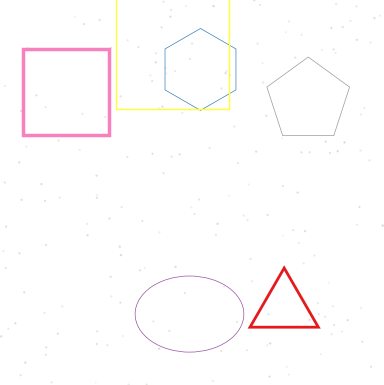[{"shape": "triangle", "thickness": 2, "radius": 0.51, "center": [0.738, 0.201]}, {"shape": "hexagon", "thickness": 0.5, "radius": 0.53, "center": [0.521, 0.82]}, {"shape": "oval", "thickness": 0.5, "radius": 0.71, "center": [0.492, 0.184]}, {"shape": "square", "thickness": 1, "radius": 0.73, "center": [0.449, 0.864]}, {"shape": "square", "thickness": 2.5, "radius": 0.56, "center": [0.172, 0.762]}, {"shape": "pentagon", "thickness": 0.5, "radius": 0.56, "center": [0.801, 0.739]}]